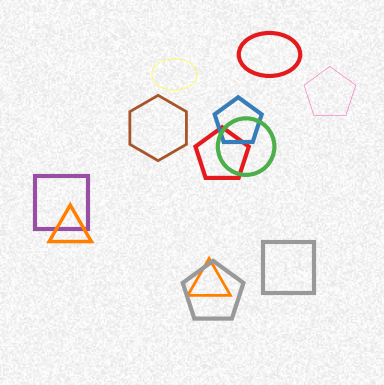[{"shape": "pentagon", "thickness": 3, "radius": 0.36, "center": [0.577, 0.597]}, {"shape": "oval", "thickness": 3, "radius": 0.4, "center": [0.7, 0.859]}, {"shape": "pentagon", "thickness": 3, "radius": 0.32, "center": [0.619, 0.683]}, {"shape": "circle", "thickness": 3, "radius": 0.37, "center": [0.639, 0.619]}, {"shape": "square", "thickness": 3, "radius": 0.34, "center": [0.16, 0.474]}, {"shape": "triangle", "thickness": 2.5, "radius": 0.32, "center": [0.183, 0.404]}, {"shape": "triangle", "thickness": 2, "radius": 0.32, "center": [0.543, 0.265]}, {"shape": "oval", "thickness": 0.5, "radius": 0.29, "center": [0.453, 0.806]}, {"shape": "hexagon", "thickness": 2, "radius": 0.42, "center": [0.411, 0.668]}, {"shape": "pentagon", "thickness": 0.5, "radius": 0.35, "center": [0.857, 0.757]}, {"shape": "square", "thickness": 3, "radius": 0.33, "center": [0.749, 0.305]}, {"shape": "pentagon", "thickness": 3, "radius": 0.41, "center": [0.554, 0.24]}]